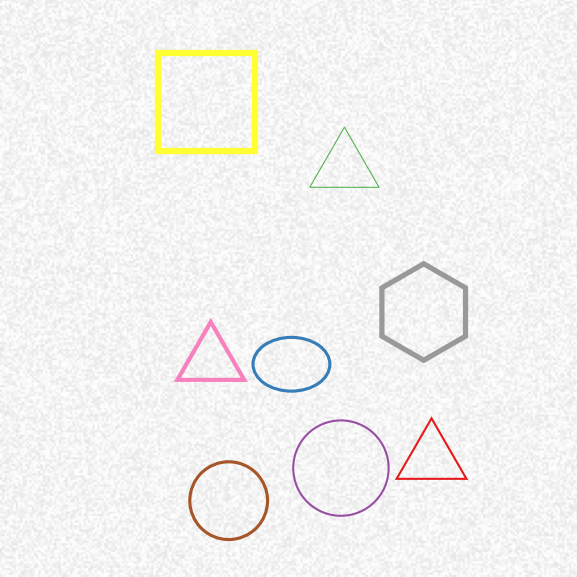[{"shape": "triangle", "thickness": 1, "radius": 0.35, "center": [0.747, 0.205]}, {"shape": "oval", "thickness": 1.5, "radius": 0.33, "center": [0.505, 0.368]}, {"shape": "triangle", "thickness": 0.5, "radius": 0.35, "center": [0.596, 0.709]}, {"shape": "circle", "thickness": 1, "radius": 0.41, "center": [0.59, 0.189]}, {"shape": "square", "thickness": 3, "radius": 0.42, "center": [0.357, 0.822]}, {"shape": "circle", "thickness": 1.5, "radius": 0.34, "center": [0.396, 0.132]}, {"shape": "triangle", "thickness": 2, "radius": 0.33, "center": [0.365, 0.375]}, {"shape": "hexagon", "thickness": 2.5, "radius": 0.42, "center": [0.734, 0.459]}]